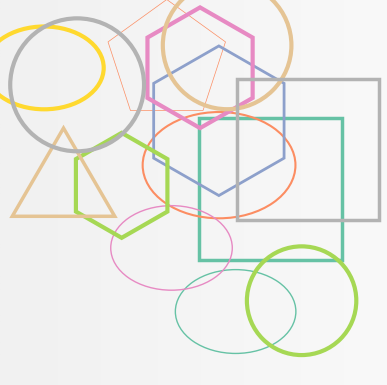[{"shape": "oval", "thickness": 1, "radius": 0.78, "center": [0.608, 0.191]}, {"shape": "square", "thickness": 2.5, "radius": 0.92, "center": [0.699, 0.509]}, {"shape": "oval", "thickness": 1.5, "radius": 0.99, "center": [0.565, 0.571]}, {"shape": "pentagon", "thickness": 0.5, "radius": 0.8, "center": [0.43, 0.842]}, {"shape": "hexagon", "thickness": 2, "radius": 0.97, "center": [0.565, 0.686]}, {"shape": "oval", "thickness": 1, "radius": 0.78, "center": [0.443, 0.356]}, {"shape": "hexagon", "thickness": 3, "radius": 0.78, "center": [0.516, 0.824]}, {"shape": "circle", "thickness": 3, "radius": 0.71, "center": [0.778, 0.219]}, {"shape": "hexagon", "thickness": 3, "radius": 0.68, "center": [0.314, 0.519]}, {"shape": "oval", "thickness": 3, "radius": 0.77, "center": [0.114, 0.824]}, {"shape": "triangle", "thickness": 2.5, "radius": 0.76, "center": [0.164, 0.515]}, {"shape": "circle", "thickness": 3, "radius": 0.83, "center": [0.586, 0.882]}, {"shape": "square", "thickness": 2.5, "radius": 0.91, "center": [0.795, 0.612]}, {"shape": "circle", "thickness": 3, "radius": 0.86, "center": [0.199, 0.78]}]